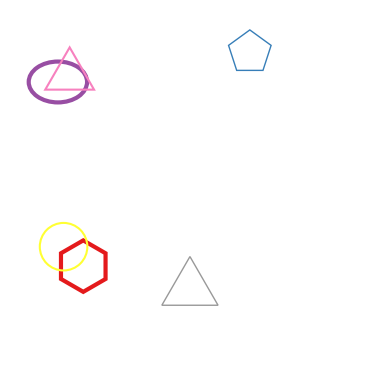[{"shape": "hexagon", "thickness": 3, "radius": 0.33, "center": [0.216, 0.309]}, {"shape": "pentagon", "thickness": 1, "radius": 0.29, "center": [0.649, 0.864]}, {"shape": "oval", "thickness": 3, "radius": 0.38, "center": [0.15, 0.787]}, {"shape": "circle", "thickness": 1.5, "radius": 0.31, "center": [0.165, 0.359]}, {"shape": "triangle", "thickness": 1.5, "radius": 0.37, "center": [0.181, 0.804]}, {"shape": "triangle", "thickness": 1, "radius": 0.42, "center": [0.493, 0.249]}]